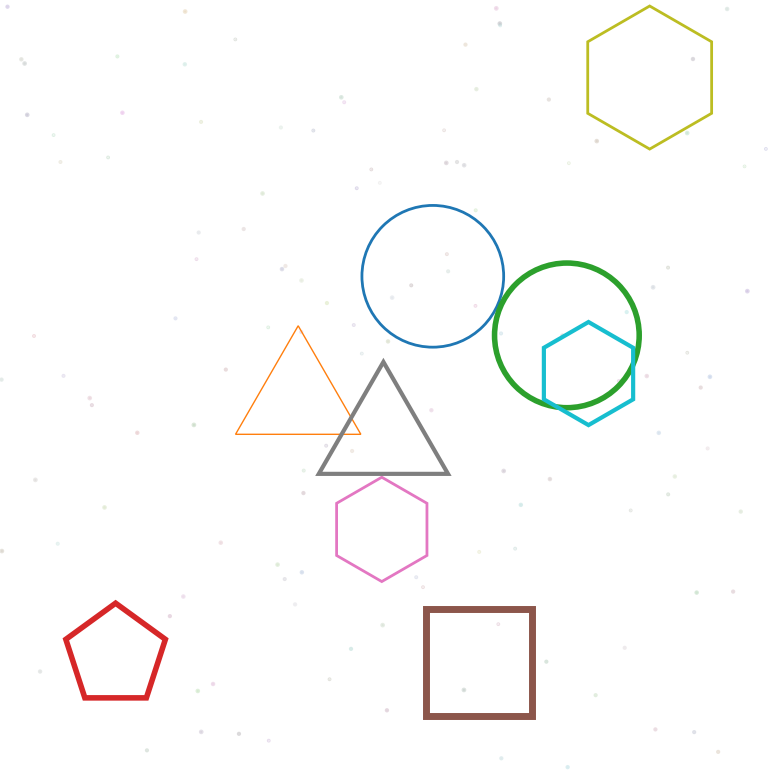[{"shape": "circle", "thickness": 1, "radius": 0.46, "center": [0.562, 0.641]}, {"shape": "triangle", "thickness": 0.5, "radius": 0.47, "center": [0.387, 0.483]}, {"shape": "circle", "thickness": 2, "radius": 0.47, "center": [0.736, 0.564]}, {"shape": "pentagon", "thickness": 2, "radius": 0.34, "center": [0.15, 0.149]}, {"shape": "square", "thickness": 2.5, "radius": 0.35, "center": [0.622, 0.14]}, {"shape": "hexagon", "thickness": 1, "radius": 0.34, "center": [0.496, 0.312]}, {"shape": "triangle", "thickness": 1.5, "radius": 0.48, "center": [0.498, 0.433]}, {"shape": "hexagon", "thickness": 1, "radius": 0.46, "center": [0.844, 0.899]}, {"shape": "hexagon", "thickness": 1.5, "radius": 0.33, "center": [0.764, 0.515]}]